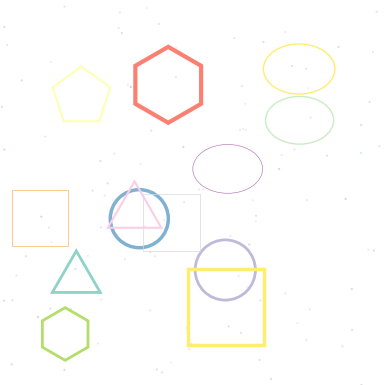[{"shape": "triangle", "thickness": 2, "radius": 0.36, "center": [0.198, 0.276]}, {"shape": "pentagon", "thickness": 1.5, "radius": 0.39, "center": [0.212, 0.749]}, {"shape": "circle", "thickness": 2, "radius": 0.39, "center": [0.585, 0.299]}, {"shape": "hexagon", "thickness": 3, "radius": 0.49, "center": [0.437, 0.78]}, {"shape": "circle", "thickness": 2.5, "radius": 0.38, "center": [0.362, 0.432]}, {"shape": "square", "thickness": 0.5, "radius": 0.37, "center": [0.104, 0.434]}, {"shape": "hexagon", "thickness": 2, "radius": 0.34, "center": [0.169, 0.133]}, {"shape": "triangle", "thickness": 1.5, "radius": 0.4, "center": [0.35, 0.449]}, {"shape": "square", "thickness": 0.5, "radius": 0.37, "center": [0.445, 0.422]}, {"shape": "oval", "thickness": 0.5, "radius": 0.45, "center": [0.591, 0.561]}, {"shape": "oval", "thickness": 1, "radius": 0.44, "center": [0.778, 0.688]}, {"shape": "oval", "thickness": 1, "radius": 0.46, "center": [0.777, 0.821]}, {"shape": "square", "thickness": 2.5, "radius": 0.49, "center": [0.587, 0.202]}]